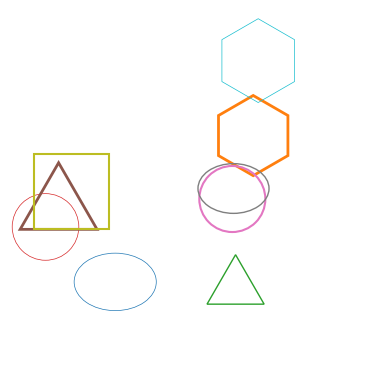[{"shape": "oval", "thickness": 0.5, "radius": 0.53, "center": [0.299, 0.268]}, {"shape": "hexagon", "thickness": 2, "radius": 0.52, "center": [0.658, 0.648]}, {"shape": "triangle", "thickness": 1, "radius": 0.43, "center": [0.612, 0.253]}, {"shape": "circle", "thickness": 0.5, "radius": 0.43, "center": [0.118, 0.411]}, {"shape": "triangle", "thickness": 2, "radius": 0.58, "center": [0.152, 0.462]}, {"shape": "circle", "thickness": 1.5, "radius": 0.43, "center": [0.603, 0.483]}, {"shape": "oval", "thickness": 1, "radius": 0.46, "center": [0.607, 0.51]}, {"shape": "square", "thickness": 1.5, "radius": 0.49, "center": [0.186, 0.503]}, {"shape": "hexagon", "thickness": 0.5, "radius": 0.54, "center": [0.671, 0.843]}]